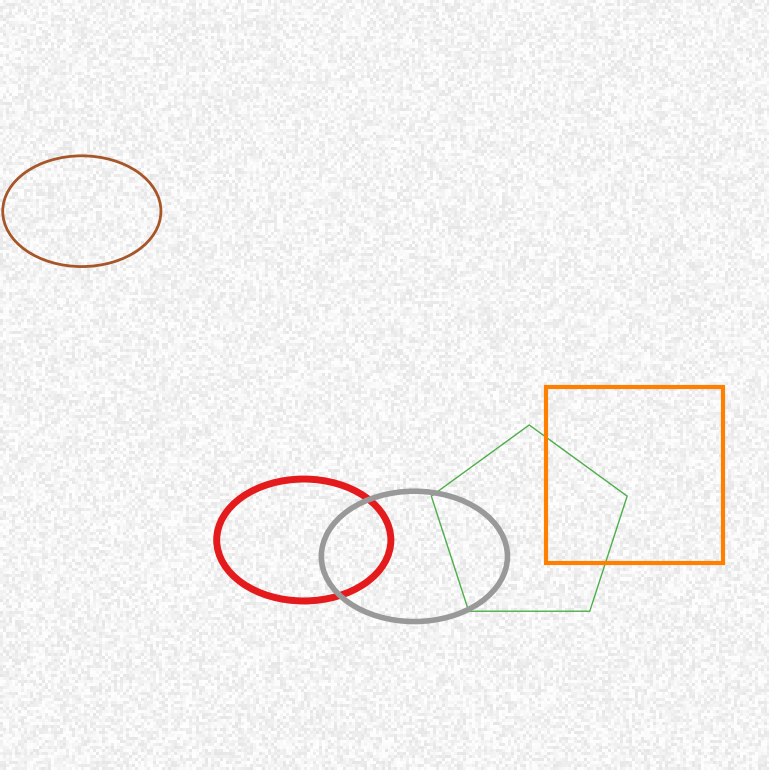[{"shape": "oval", "thickness": 2.5, "radius": 0.57, "center": [0.395, 0.299]}, {"shape": "pentagon", "thickness": 0.5, "radius": 0.67, "center": [0.687, 0.314]}, {"shape": "square", "thickness": 1.5, "radius": 0.57, "center": [0.824, 0.383]}, {"shape": "oval", "thickness": 1, "radius": 0.51, "center": [0.106, 0.726]}, {"shape": "oval", "thickness": 2, "radius": 0.6, "center": [0.538, 0.277]}]